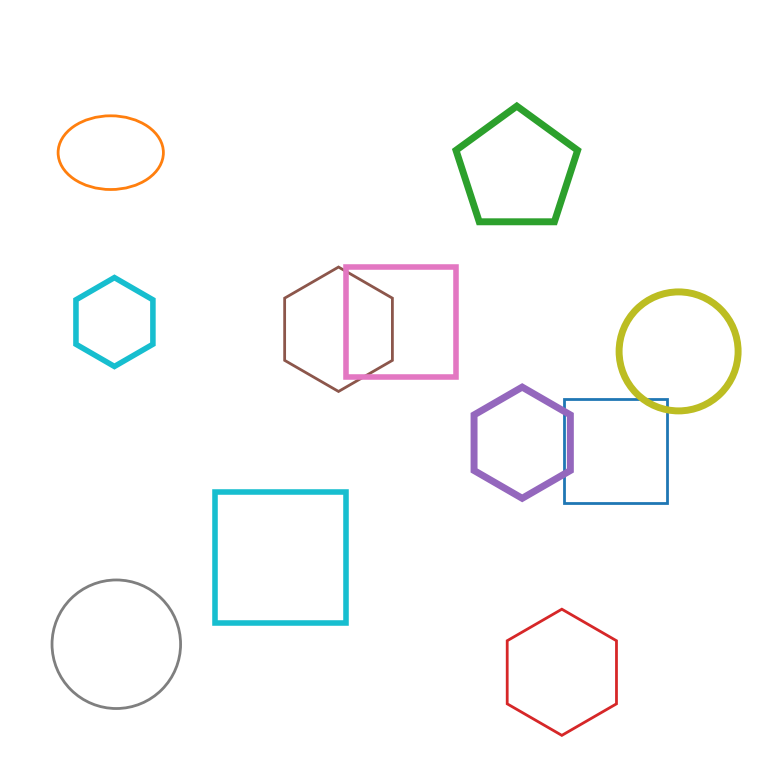[{"shape": "square", "thickness": 1, "radius": 0.34, "center": [0.799, 0.414]}, {"shape": "oval", "thickness": 1, "radius": 0.34, "center": [0.144, 0.802]}, {"shape": "pentagon", "thickness": 2.5, "radius": 0.42, "center": [0.671, 0.779]}, {"shape": "hexagon", "thickness": 1, "radius": 0.41, "center": [0.73, 0.127]}, {"shape": "hexagon", "thickness": 2.5, "radius": 0.36, "center": [0.678, 0.425]}, {"shape": "hexagon", "thickness": 1, "radius": 0.4, "center": [0.44, 0.572]}, {"shape": "square", "thickness": 2, "radius": 0.36, "center": [0.521, 0.582]}, {"shape": "circle", "thickness": 1, "radius": 0.42, "center": [0.151, 0.163]}, {"shape": "circle", "thickness": 2.5, "radius": 0.39, "center": [0.881, 0.544]}, {"shape": "hexagon", "thickness": 2, "radius": 0.29, "center": [0.149, 0.582]}, {"shape": "square", "thickness": 2, "radius": 0.43, "center": [0.365, 0.276]}]